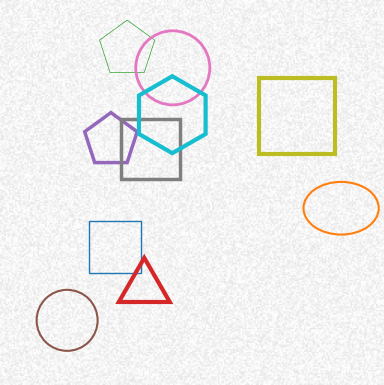[{"shape": "square", "thickness": 1, "radius": 0.34, "center": [0.299, 0.358]}, {"shape": "oval", "thickness": 1.5, "radius": 0.49, "center": [0.886, 0.459]}, {"shape": "pentagon", "thickness": 0.5, "radius": 0.38, "center": [0.33, 0.872]}, {"shape": "triangle", "thickness": 3, "radius": 0.38, "center": [0.375, 0.254]}, {"shape": "pentagon", "thickness": 2.5, "radius": 0.36, "center": [0.288, 0.636]}, {"shape": "circle", "thickness": 1.5, "radius": 0.4, "center": [0.174, 0.168]}, {"shape": "circle", "thickness": 2, "radius": 0.48, "center": [0.449, 0.824]}, {"shape": "square", "thickness": 2.5, "radius": 0.39, "center": [0.391, 0.613]}, {"shape": "square", "thickness": 3, "radius": 0.49, "center": [0.771, 0.699]}, {"shape": "hexagon", "thickness": 3, "radius": 0.5, "center": [0.448, 0.702]}]